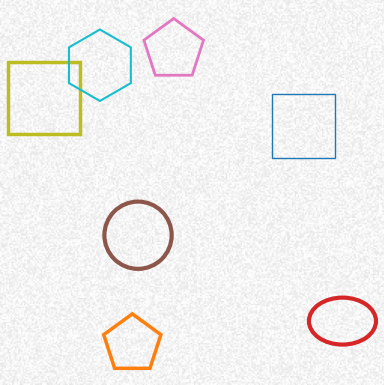[{"shape": "square", "thickness": 1, "radius": 0.41, "center": [0.788, 0.672]}, {"shape": "pentagon", "thickness": 2.5, "radius": 0.39, "center": [0.344, 0.107]}, {"shape": "oval", "thickness": 3, "radius": 0.44, "center": [0.89, 0.166]}, {"shape": "circle", "thickness": 3, "radius": 0.44, "center": [0.359, 0.389]}, {"shape": "pentagon", "thickness": 2, "radius": 0.41, "center": [0.451, 0.87]}, {"shape": "square", "thickness": 2.5, "radius": 0.47, "center": [0.115, 0.745]}, {"shape": "hexagon", "thickness": 1.5, "radius": 0.46, "center": [0.259, 0.831]}]